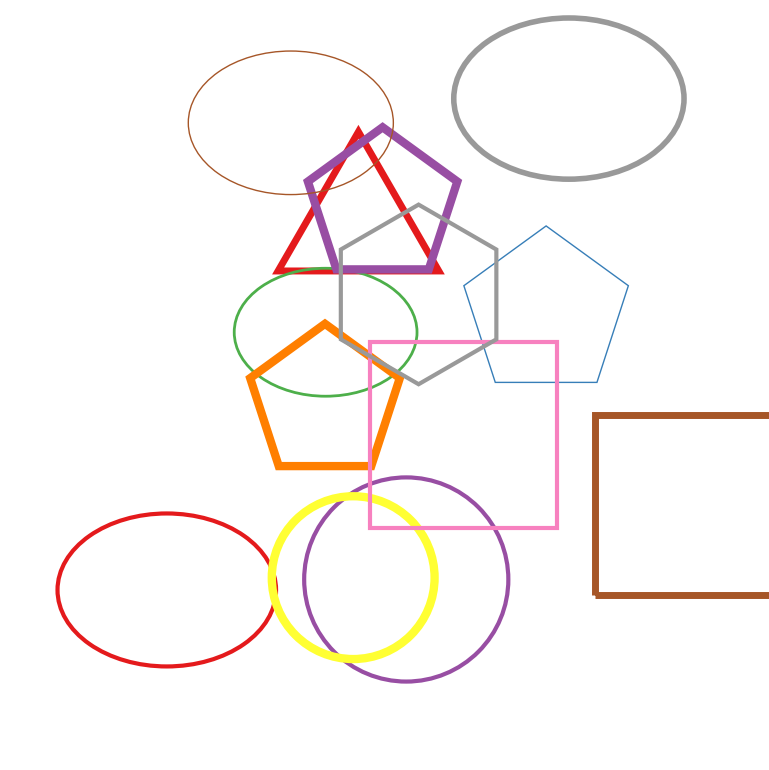[{"shape": "triangle", "thickness": 2.5, "radius": 0.6, "center": [0.465, 0.708]}, {"shape": "oval", "thickness": 1.5, "radius": 0.71, "center": [0.217, 0.234]}, {"shape": "pentagon", "thickness": 0.5, "radius": 0.56, "center": [0.709, 0.594]}, {"shape": "oval", "thickness": 1, "radius": 0.59, "center": [0.423, 0.569]}, {"shape": "circle", "thickness": 1.5, "radius": 0.66, "center": [0.528, 0.247]}, {"shape": "pentagon", "thickness": 3, "radius": 0.51, "center": [0.497, 0.733]}, {"shape": "pentagon", "thickness": 3, "radius": 0.51, "center": [0.422, 0.477]}, {"shape": "circle", "thickness": 3, "radius": 0.53, "center": [0.459, 0.25]}, {"shape": "square", "thickness": 2.5, "radius": 0.58, "center": [0.89, 0.344]}, {"shape": "oval", "thickness": 0.5, "radius": 0.67, "center": [0.378, 0.841]}, {"shape": "square", "thickness": 1.5, "radius": 0.61, "center": [0.602, 0.435]}, {"shape": "oval", "thickness": 2, "radius": 0.75, "center": [0.739, 0.872]}, {"shape": "hexagon", "thickness": 1.5, "radius": 0.58, "center": [0.544, 0.618]}]